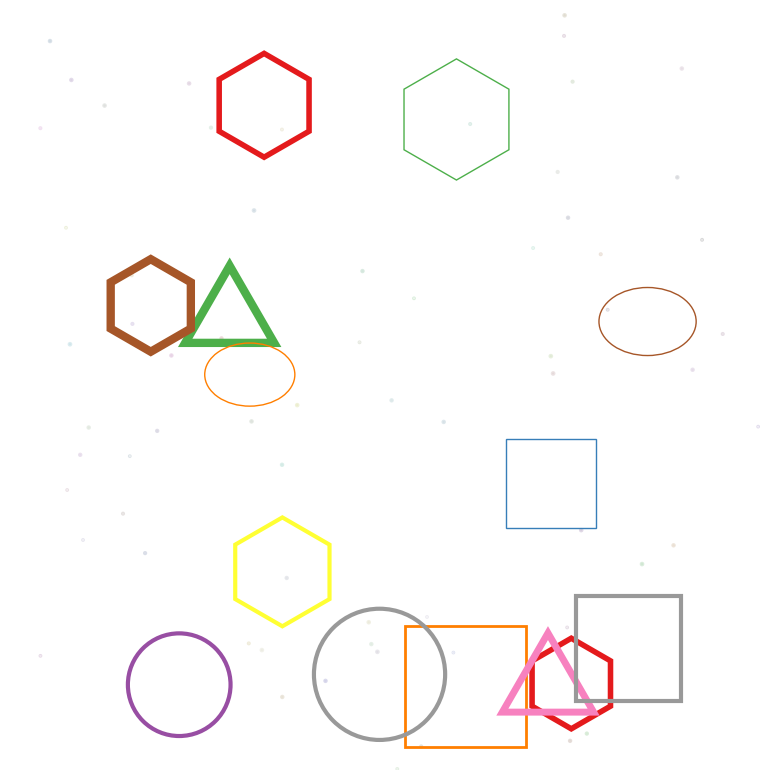[{"shape": "hexagon", "thickness": 2, "radius": 0.34, "center": [0.343, 0.863]}, {"shape": "hexagon", "thickness": 2, "radius": 0.29, "center": [0.742, 0.112]}, {"shape": "square", "thickness": 0.5, "radius": 0.29, "center": [0.715, 0.372]}, {"shape": "hexagon", "thickness": 0.5, "radius": 0.39, "center": [0.593, 0.845]}, {"shape": "triangle", "thickness": 3, "radius": 0.33, "center": [0.298, 0.588]}, {"shape": "circle", "thickness": 1.5, "radius": 0.33, "center": [0.233, 0.111]}, {"shape": "oval", "thickness": 0.5, "radius": 0.29, "center": [0.324, 0.514]}, {"shape": "square", "thickness": 1, "radius": 0.39, "center": [0.604, 0.108]}, {"shape": "hexagon", "thickness": 1.5, "radius": 0.35, "center": [0.367, 0.257]}, {"shape": "hexagon", "thickness": 3, "radius": 0.3, "center": [0.196, 0.603]}, {"shape": "oval", "thickness": 0.5, "radius": 0.32, "center": [0.841, 0.582]}, {"shape": "triangle", "thickness": 2.5, "radius": 0.34, "center": [0.712, 0.109]}, {"shape": "circle", "thickness": 1.5, "radius": 0.43, "center": [0.493, 0.124]}, {"shape": "square", "thickness": 1.5, "radius": 0.34, "center": [0.816, 0.158]}]